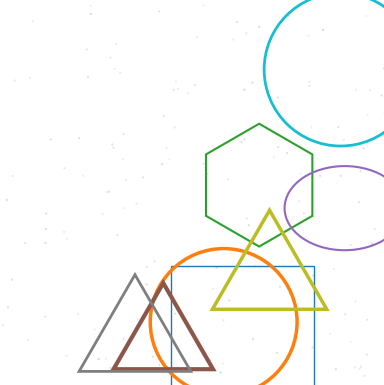[{"shape": "square", "thickness": 1, "radius": 0.93, "center": [0.629, 0.122]}, {"shape": "circle", "thickness": 2.5, "radius": 0.95, "center": [0.581, 0.164]}, {"shape": "hexagon", "thickness": 1.5, "radius": 0.8, "center": [0.673, 0.519]}, {"shape": "oval", "thickness": 1.5, "radius": 0.78, "center": [0.895, 0.459]}, {"shape": "triangle", "thickness": 3, "radius": 0.75, "center": [0.424, 0.116]}, {"shape": "triangle", "thickness": 2, "radius": 0.84, "center": [0.351, 0.119]}, {"shape": "triangle", "thickness": 2.5, "radius": 0.86, "center": [0.7, 0.282]}, {"shape": "circle", "thickness": 2, "radius": 0.99, "center": [0.885, 0.819]}]